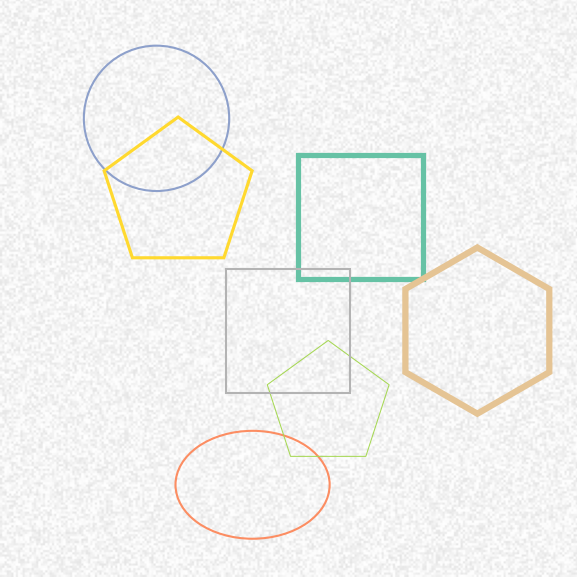[{"shape": "square", "thickness": 2.5, "radius": 0.54, "center": [0.625, 0.623]}, {"shape": "oval", "thickness": 1, "radius": 0.67, "center": [0.437, 0.16]}, {"shape": "circle", "thickness": 1, "radius": 0.63, "center": [0.271, 0.794]}, {"shape": "pentagon", "thickness": 0.5, "radius": 0.55, "center": [0.568, 0.299]}, {"shape": "pentagon", "thickness": 1.5, "radius": 0.67, "center": [0.308, 0.662]}, {"shape": "hexagon", "thickness": 3, "radius": 0.72, "center": [0.827, 0.427]}, {"shape": "square", "thickness": 1, "radius": 0.54, "center": [0.499, 0.426]}]